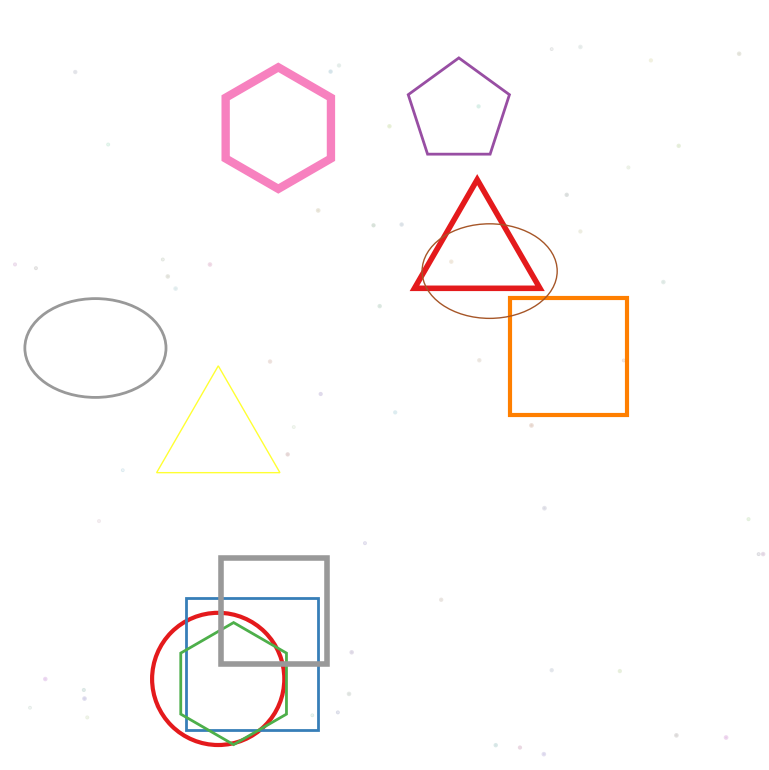[{"shape": "circle", "thickness": 1.5, "radius": 0.43, "center": [0.283, 0.118]}, {"shape": "triangle", "thickness": 2, "radius": 0.47, "center": [0.62, 0.673]}, {"shape": "square", "thickness": 1, "radius": 0.43, "center": [0.327, 0.138]}, {"shape": "hexagon", "thickness": 1, "radius": 0.4, "center": [0.303, 0.112]}, {"shape": "pentagon", "thickness": 1, "radius": 0.35, "center": [0.596, 0.856]}, {"shape": "square", "thickness": 1.5, "radius": 0.38, "center": [0.739, 0.537]}, {"shape": "triangle", "thickness": 0.5, "radius": 0.46, "center": [0.283, 0.432]}, {"shape": "oval", "thickness": 0.5, "radius": 0.44, "center": [0.636, 0.648]}, {"shape": "hexagon", "thickness": 3, "radius": 0.39, "center": [0.361, 0.834]}, {"shape": "square", "thickness": 2, "radius": 0.34, "center": [0.355, 0.206]}, {"shape": "oval", "thickness": 1, "radius": 0.46, "center": [0.124, 0.548]}]